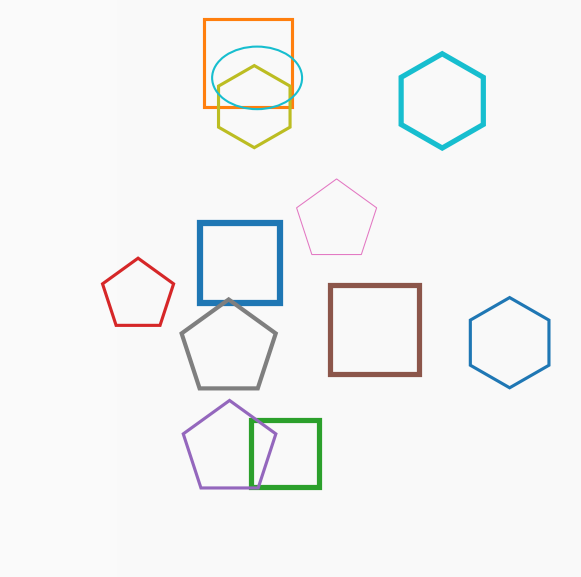[{"shape": "square", "thickness": 3, "radius": 0.35, "center": [0.413, 0.544]}, {"shape": "hexagon", "thickness": 1.5, "radius": 0.39, "center": [0.877, 0.406]}, {"shape": "square", "thickness": 1.5, "radius": 0.38, "center": [0.427, 0.89]}, {"shape": "square", "thickness": 2.5, "radius": 0.29, "center": [0.491, 0.214]}, {"shape": "pentagon", "thickness": 1.5, "radius": 0.32, "center": [0.238, 0.488]}, {"shape": "pentagon", "thickness": 1.5, "radius": 0.42, "center": [0.395, 0.222]}, {"shape": "square", "thickness": 2.5, "radius": 0.38, "center": [0.645, 0.428]}, {"shape": "pentagon", "thickness": 0.5, "radius": 0.36, "center": [0.579, 0.617]}, {"shape": "pentagon", "thickness": 2, "radius": 0.43, "center": [0.393, 0.395]}, {"shape": "hexagon", "thickness": 1.5, "radius": 0.36, "center": [0.437, 0.815]}, {"shape": "hexagon", "thickness": 2.5, "radius": 0.41, "center": [0.761, 0.824]}, {"shape": "oval", "thickness": 1, "radius": 0.39, "center": [0.442, 0.864]}]